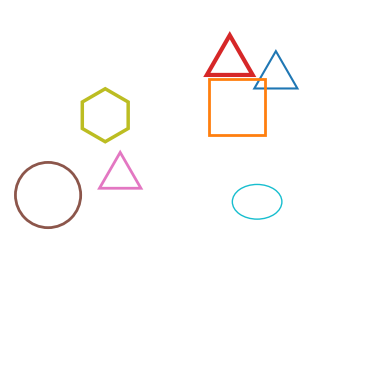[{"shape": "triangle", "thickness": 1.5, "radius": 0.32, "center": [0.717, 0.803]}, {"shape": "square", "thickness": 2, "radius": 0.36, "center": [0.617, 0.721]}, {"shape": "triangle", "thickness": 3, "radius": 0.34, "center": [0.597, 0.84]}, {"shape": "circle", "thickness": 2, "radius": 0.42, "center": [0.125, 0.493]}, {"shape": "triangle", "thickness": 2, "radius": 0.31, "center": [0.312, 0.542]}, {"shape": "hexagon", "thickness": 2.5, "radius": 0.34, "center": [0.273, 0.701]}, {"shape": "oval", "thickness": 1, "radius": 0.32, "center": [0.668, 0.476]}]